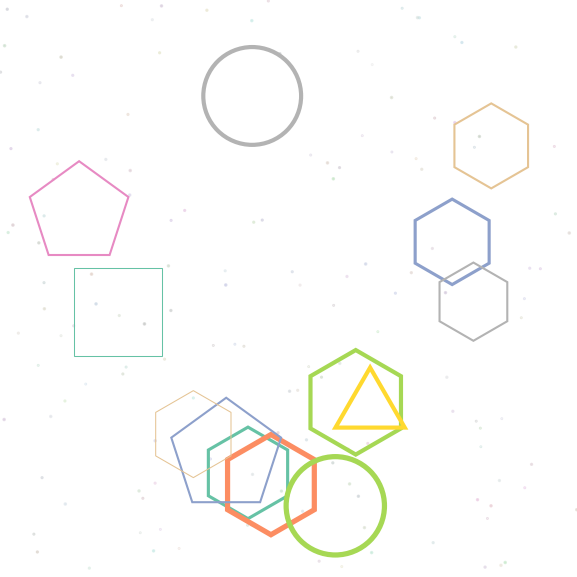[{"shape": "hexagon", "thickness": 1.5, "radius": 0.4, "center": [0.429, 0.18]}, {"shape": "square", "thickness": 0.5, "radius": 0.38, "center": [0.205, 0.459]}, {"shape": "hexagon", "thickness": 2.5, "radius": 0.43, "center": [0.469, 0.16]}, {"shape": "hexagon", "thickness": 1.5, "radius": 0.37, "center": [0.783, 0.58]}, {"shape": "pentagon", "thickness": 1, "radius": 0.5, "center": [0.392, 0.21]}, {"shape": "pentagon", "thickness": 1, "radius": 0.45, "center": [0.137, 0.63]}, {"shape": "circle", "thickness": 2.5, "radius": 0.43, "center": [0.581, 0.123]}, {"shape": "hexagon", "thickness": 2, "radius": 0.45, "center": [0.616, 0.303]}, {"shape": "triangle", "thickness": 2, "radius": 0.35, "center": [0.641, 0.293]}, {"shape": "hexagon", "thickness": 1, "radius": 0.37, "center": [0.851, 0.747]}, {"shape": "hexagon", "thickness": 0.5, "radius": 0.38, "center": [0.335, 0.247]}, {"shape": "circle", "thickness": 2, "radius": 0.42, "center": [0.437, 0.833]}, {"shape": "hexagon", "thickness": 1, "radius": 0.34, "center": [0.82, 0.477]}]